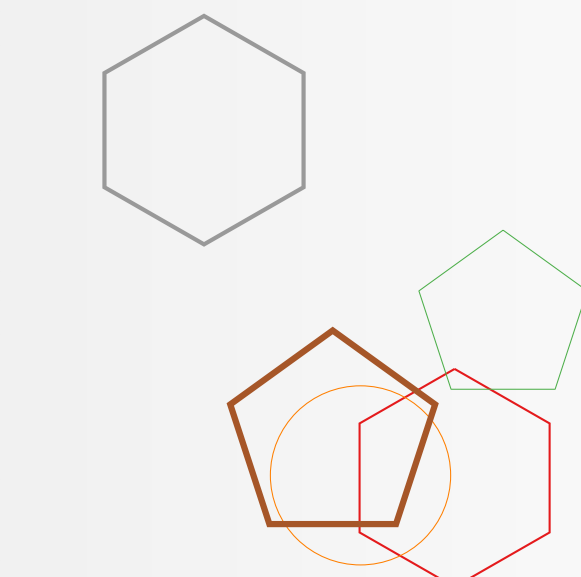[{"shape": "hexagon", "thickness": 1, "radius": 0.94, "center": [0.782, 0.172]}, {"shape": "pentagon", "thickness": 0.5, "radius": 0.76, "center": [0.866, 0.448]}, {"shape": "circle", "thickness": 0.5, "radius": 0.78, "center": [0.62, 0.176]}, {"shape": "pentagon", "thickness": 3, "radius": 0.93, "center": [0.572, 0.242]}, {"shape": "hexagon", "thickness": 2, "radius": 0.99, "center": [0.351, 0.774]}]